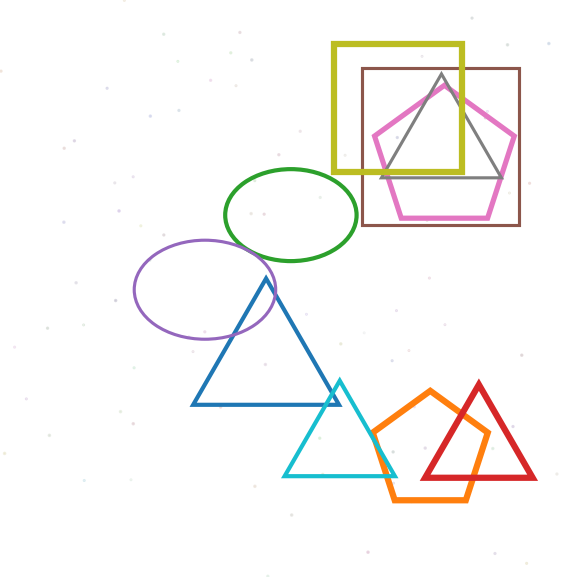[{"shape": "triangle", "thickness": 2, "radius": 0.73, "center": [0.461, 0.371]}, {"shape": "pentagon", "thickness": 3, "radius": 0.52, "center": [0.745, 0.218]}, {"shape": "oval", "thickness": 2, "radius": 0.57, "center": [0.504, 0.627]}, {"shape": "triangle", "thickness": 3, "radius": 0.54, "center": [0.829, 0.226]}, {"shape": "oval", "thickness": 1.5, "radius": 0.61, "center": [0.355, 0.497]}, {"shape": "square", "thickness": 1.5, "radius": 0.68, "center": [0.763, 0.746]}, {"shape": "pentagon", "thickness": 2.5, "radius": 0.64, "center": [0.77, 0.724]}, {"shape": "triangle", "thickness": 1.5, "radius": 0.6, "center": [0.764, 0.751]}, {"shape": "square", "thickness": 3, "radius": 0.55, "center": [0.69, 0.813]}, {"shape": "triangle", "thickness": 2, "radius": 0.55, "center": [0.588, 0.23]}]